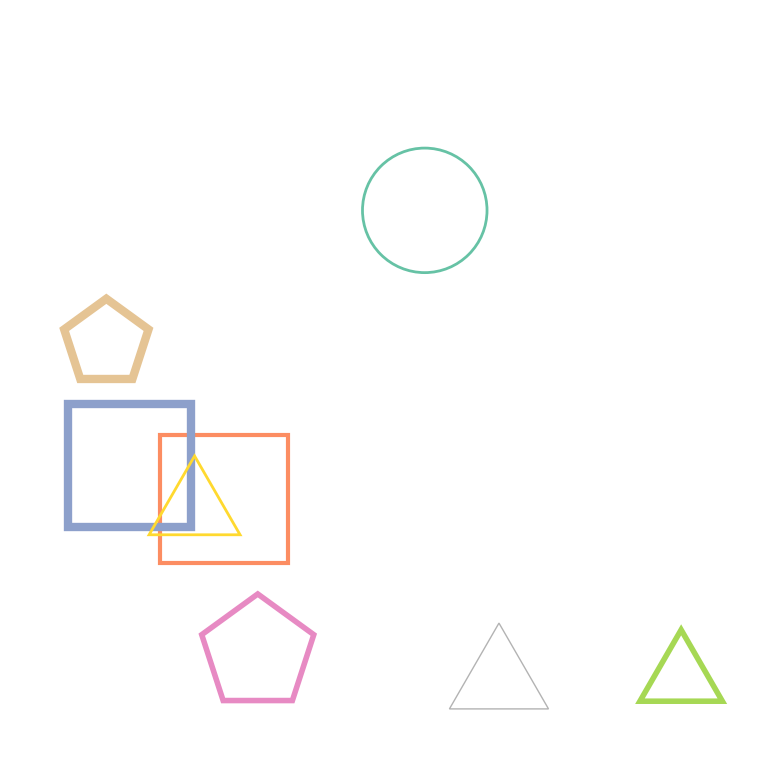[{"shape": "circle", "thickness": 1, "radius": 0.4, "center": [0.552, 0.727]}, {"shape": "square", "thickness": 1.5, "radius": 0.42, "center": [0.291, 0.352]}, {"shape": "square", "thickness": 3, "radius": 0.4, "center": [0.169, 0.396]}, {"shape": "pentagon", "thickness": 2, "radius": 0.38, "center": [0.335, 0.152]}, {"shape": "triangle", "thickness": 2, "radius": 0.31, "center": [0.885, 0.12]}, {"shape": "triangle", "thickness": 1, "radius": 0.34, "center": [0.253, 0.34]}, {"shape": "pentagon", "thickness": 3, "radius": 0.29, "center": [0.138, 0.554]}, {"shape": "triangle", "thickness": 0.5, "radius": 0.37, "center": [0.648, 0.116]}]